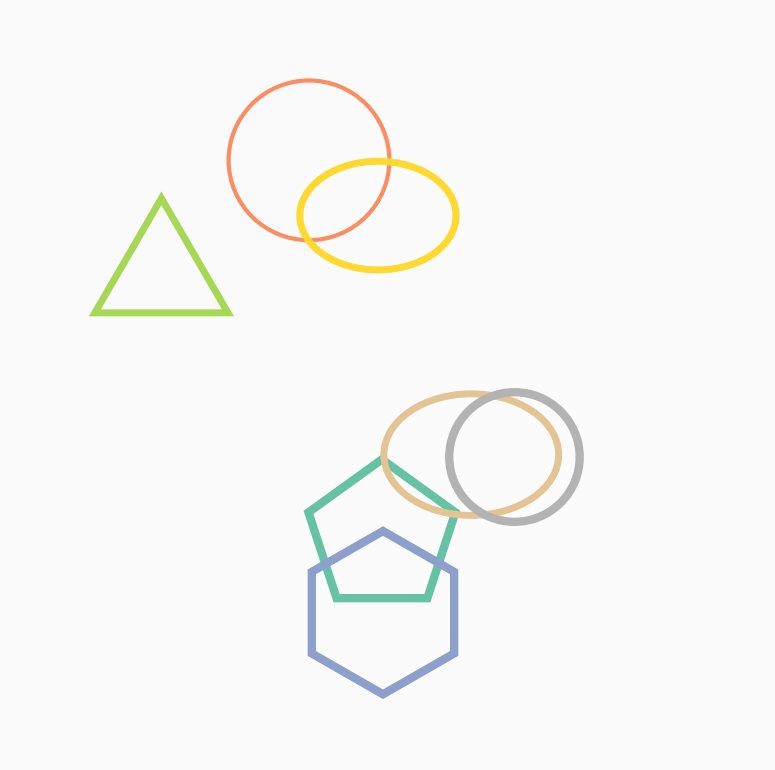[{"shape": "pentagon", "thickness": 3, "radius": 0.5, "center": [0.493, 0.304]}, {"shape": "circle", "thickness": 1.5, "radius": 0.52, "center": [0.399, 0.792]}, {"shape": "hexagon", "thickness": 3, "radius": 0.53, "center": [0.494, 0.204]}, {"shape": "triangle", "thickness": 2.5, "radius": 0.5, "center": [0.208, 0.643]}, {"shape": "oval", "thickness": 2.5, "radius": 0.5, "center": [0.488, 0.72]}, {"shape": "oval", "thickness": 2.5, "radius": 0.56, "center": [0.608, 0.41]}, {"shape": "circle", "thickness": 3, "radius": 0.42, "center": [0.664, 0.406]}]